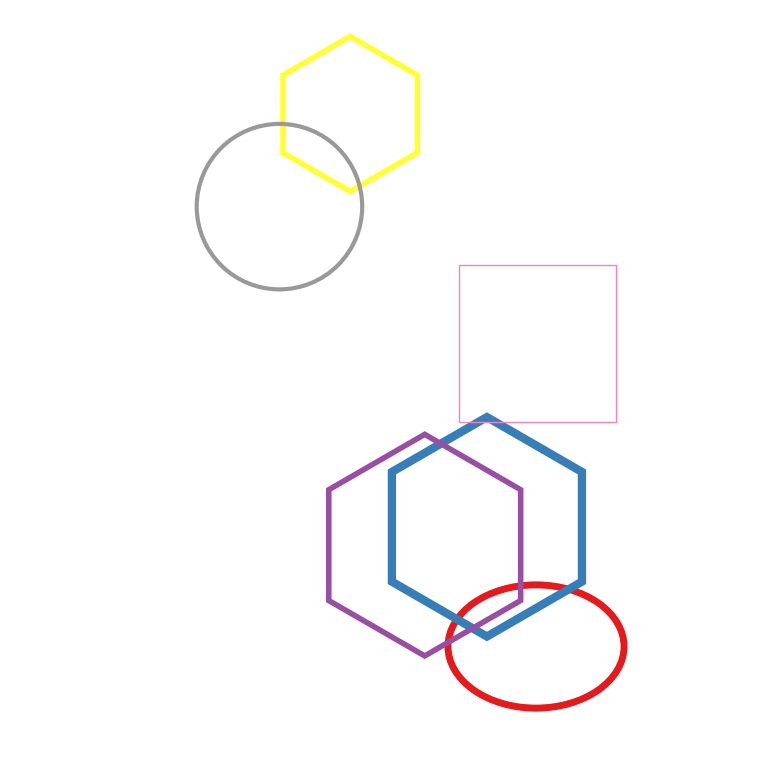[{"shape": "oval", "thickness": 2.5, "radius": 0.57, "center": [0.696, 0.16]}, {"shape": "hexagon", "thickness": 3, "radius": 0.71, "center": [0.632, 0.316]}, {"shape": "hexagon", "thickness": 2, "radius": 0.72, "center": [0.552, 0.292]}, {"shape": "hexagon", "thickness": 2, "radius": 0.5, "center": [0.455, 0.852]}, {"shape": "square", "thickness": 0.5, "radius": 0.51, "center": [0.698, 0.554]}, {"shape": "circle", "thickness": 1.5, "radius": 0.54, "center": [0.363, 0.732]}]